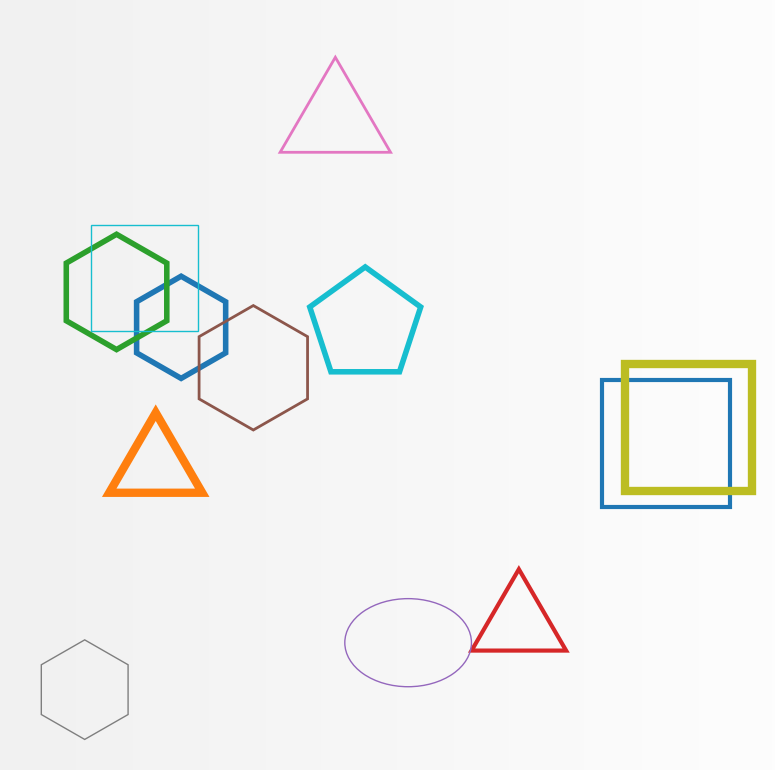[{"shape": "hexagon", "thickness": 2, "radius": 0.33, "center": [0.234, 0.575]}, {"shape": "square", "thickness": 1.5, "radius": 0.41, "center": [0.859, 0.424]}, {"shape": "triangle", "thickness": 3, "radius": 0.35, "center": [0.201, 0.395]}, {"shape": "hexagon", "thickness": 2, "radius": 0.37, "center": [0.15, 0.621]}, {"shape": "triangle", "thickness": 1.5, "radius": 0.35, "center": [0.669, 0.19]}, {"shape": "oval", "thickness": 0.5, "radius": 0.41, "center": [0.527, 0.165]}, {"shape": "hexagon", "thickness": 1, "radius": 0.4, "center": [0.327, 0.522]}, {"shape": "triangle", "thickness": 1, "radius": 0.41, "center": [0.433, 0.843]}, {"shape": "hexagon", "thickness": 0.5, "radius": 0.32, "center": [0.109, 0.104]}, {"shape": "square", "thickness": 3, "radius": 0.41, "center": [0.889, 0.445]}, {"shape": "square", "thickness": 0.5, "radius": 0.34, "center": [0.186, 0.639]}, {"shape": "pentagon", "thickness": 2, "radius": 0.38, "center": [0.471, 0.578]}]